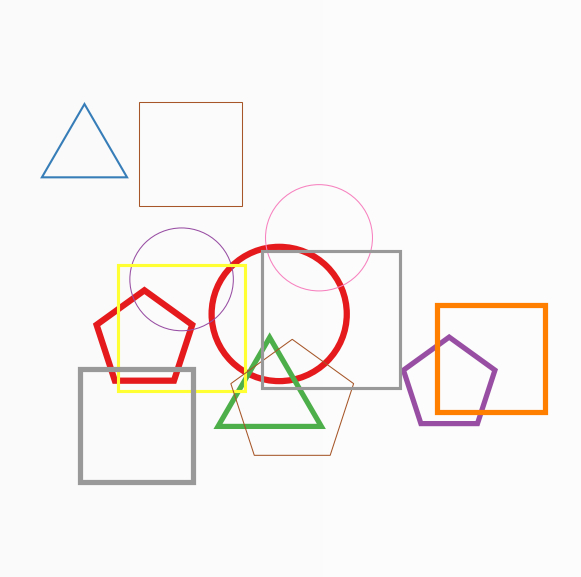[{"shape": "circle", "thickness": 3, "radius": 0.58, "center": [0.48, 0.455]}, {"shape": "pentagon", "thickness": 3, "radius": 0.43, "center": [0.248, 0.41]}, {"shape": "triangle", "thickness": 1, "radius": 0.42, "center": [0.145, 0.734]}, {"shape": "triangle", "thickness": 2.5, "radius": 0.51, "center": [0.464, 0.312]}, {"shape": "pentagon", "thickness": 2.5, "radius": 0.41, "center": [0.773, 0.333]}, {"shape": "circle", "thickness": 0.5, "radius": 0.45, "center": [0.312, 0.515]}, {"shape": "square", "thickness": 2.5, "radius": 0.47, "center": [0.845, 0.378]}, {"shape": "square", "thickness": 1.5, "radius": 0.54, "center": [0.312, 0.431]}, {"shape": "square", "thickness": 0.5, "radius": 0.45, "center": [0.328, 0.733]}, {"shape": "pentagon", "thickness": 0.5, "radius": 0.56, "center": [0.503, 0.301]}, {"shape": "circle", "thickness": 0.5, "radius": 0.46, "center": [0.549, 0.587]}, {"shape": "square", "thickness": 2.5, "radius": 0.49, "center": [0.235, 0.262]}, {"shape": "square", "thickness": 1.5, "radius": 0.59, "center": [0.569, 0.447]}]